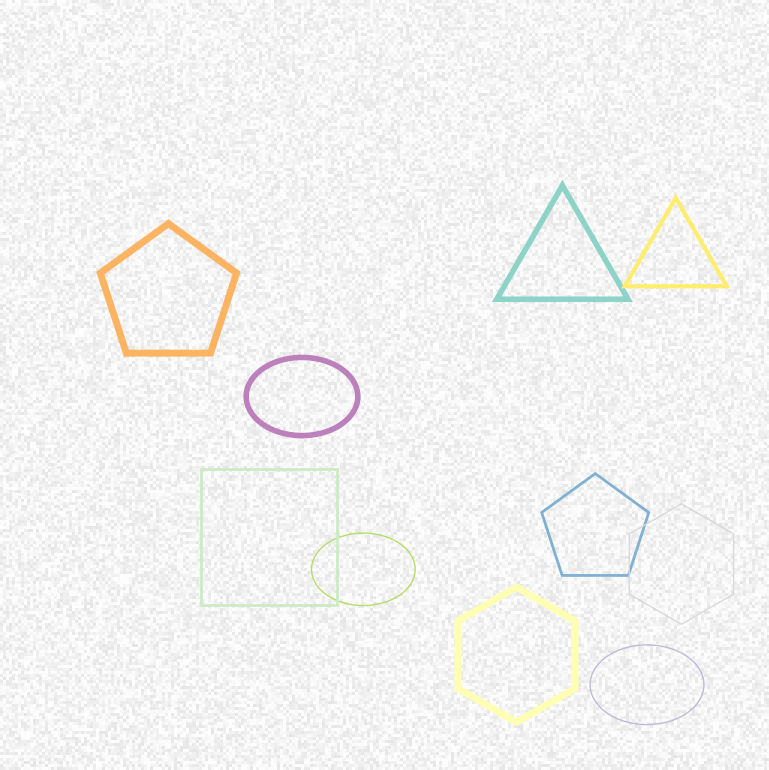[{"shape": "triangle", "thickness": 2, "radius": 0.49, "center": [0.73, 0.661]}, {"shape": "hexagon", "thickness": 2.5, "radius": 0.44, "center": [0.671, 0.15]}, {"shape": "oval", "thickness": 0.5, "radius": 0.37, "center": [0.84, 0.111]}, {"shape": "pentagon", "thickness": 1, "radius": 0.37, "center": [0.773, 0.312]}, {"shape": "pentagon", "thickness": 2.5, "radius": 0.47, "center": [0.219, 0.617]}, {"shape": "oval", "thickness": 0.5, "radius": 0.34, "center": [0.472, 0.261]}, {"shape": "hexagon", "thickness": 0.5, "radius": 0.39, "center": [0.885, 0.267]}, {"shape": "oval", "thickness": 2, "radius": 0.36, "center": [0.392, 0.485]}, {"shape": "square", "thickness": 1, "radius": 0.44, "center": [0.349, 0.303]}, {"shape": "triangle", "thickness": 1.5, "radius": 0.38, "center": [0.878, 0.667]}]